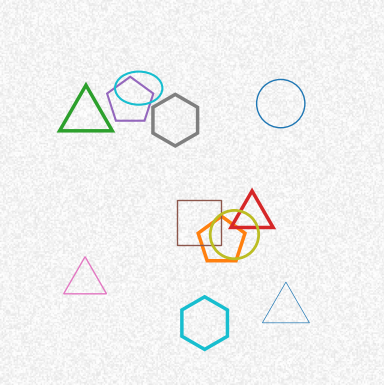[{"shape": "circle", "thickness": 1, "radius": 0.31, "center": [0.729, 0.731]}, {"shape": "triangle", "thickness": 0.5, "radius": 0.35, "center": [0.743, 0.197]}, {"shape": "pentagon", "thickness": 2.5, "radius": 0.32, "center": [0.576, 0.374]}, {"shape": "triangle", "thickness": 2.5, "radius": 0.4, "center": [0.223, 0.7]}, {"shape": "triangle", "thickness": 2.5, "radius": 0.32, "center": [0.655, 0.441]}, {"shape": "pentagon", "thickness": 1.5, "radius": 0.32, "center": [0.338, 0.738]}, {"shape": "square", "thickness": 1, "radius": 0.29, "center": [0.517, 0.422]}, {"shape": "triangle", "thickness": 1, "radius": 0.32, "center": [0.221, 0.269]}, {"shape": "hexagon", "thickness": 2.5, "radius": 0.33, "center": [0.455, 0.688]}, {"shape": "circle", "thickness": 2, "radius": 0.31, "center": [0.609, 0.391]}, {"shape": "hexagon", "thickness": 2.5, "radius": 0.34, "center": [0.532, 0.161]}, {"shape": "oval", "thickness": 1.5, "radius": 0.31, "center": [0.36, 0.771]}]